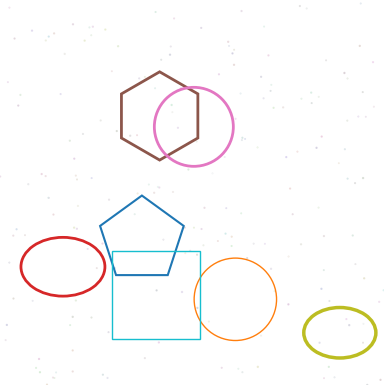[{"shape": "pentagon", "thickness": 1.5, "radius": 0.57, "center": [0.369, 0.378]}, {"shape": "circle", "thickness": 1, "radius": 0.54, "center": [0.611, 0.223]}, {"shape": "oval", "thickness": 2, "radius": 0.55, "center": [0.163, 0.307]}, {"shape": "hexagon", "thickness": 2, "radius": 0.57, "center": [0.415, 0.699]}, {"shape": "circle", "thickness": 2, "radius": 0.51, "center": [0.503, 0.671]}, {"shape": "oval", "thickness": 2.5, "radius": 0.47, "center": [0.883, 0.136]}, {"shape": "square", "thickness": 1, "radius": 0.57, "center": [0.405, 0.233]}]